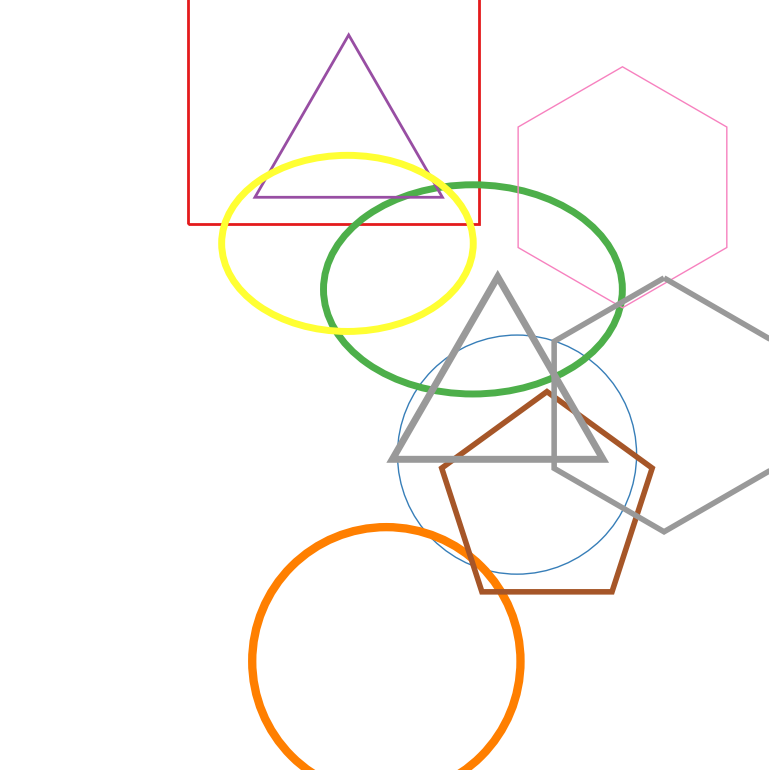[{"shape": "square", "thickness": 1, "radius": 0.94, "center": [0.433, 0.897]}, {"shape": "circle", "thickness": 0.5, "radius": 0.78, "center": [0.671, 0.41]}, {"shape": "oval", "thickness": 2.5, "radius": 0.97, "center": [0.614, 0.624]}, {"shape": "triangle", "thickness": 1, "radius": 0.7, "center": [0.453, 0.814]}, {"shape": "circle", "thickness": 3, "radius": 0.87, "center": [0.502, 0.141]}, {"shape": "oval", "thickness": 2.5, "radius": 0.82, "center": [0.451, 0.684]}, {"shape": "pentagon", "thickness": 2, "radius": 0.72, "center": [0.71, 0.348]}, {"shape": "hexagon", "thickness": 0.5, "radius": 0.78, "center": [0.808, 0.757]}, {"shape": "hexagon", "thickness": 2, "radius": 0.82, "center": [0.862, 0.474]}, {"shape": "triangle", "thickness": 2.5, "radius": 0.79, "center": [0.646, 0.482]}]